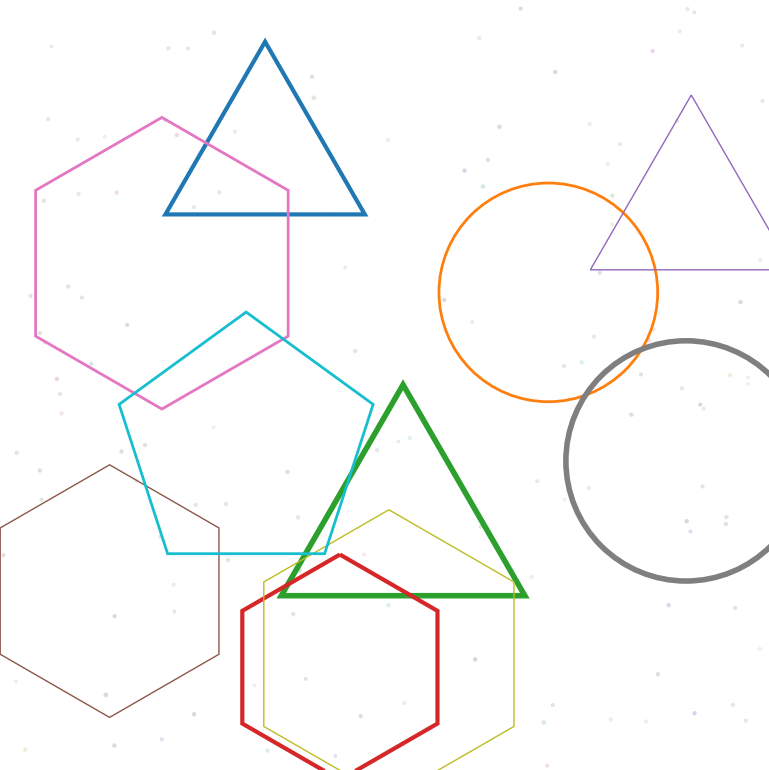[{"shape": "triangle", "thickness": 1.5, "radius": 0.75, "center": [0.344, 0.796]}, {"shape": "circle", "thickness": 1, "radius": 0.71, "center": [0.712, 0.62]}, {"shape": "triangle", "thickness": 2, "radius": 0.91, "center": [0.523, 0.318]}, {"shape": "hexagon", "thickness": 1.5, "radius": 0.73, "center": [0.441, 0.133]}, {"shape": "triangle", "thickness": 0.5, "radius": 0.76, "center": [0.898, 0.725]}, {"shape": "hexagon", "thickness": 0.5, "radius": 0.82, "center": [0.142, 0.232]}, {"shape": "hexagon", "thickness": 1, "radius": 0.95, "center": [0.21, 0.658]}, {"shape": "circle", "thickness": 2, "radius": 0.78, "center": [0.891, 0.401]}, {"shape": "hexagon", "thickness": 0.5, "radius": 0.94, "center": [0.505, 0.15]}, {"shape": "pentagon", "thickness": 1, "radius": 0.87, "center": [0.32, 0.421]}]